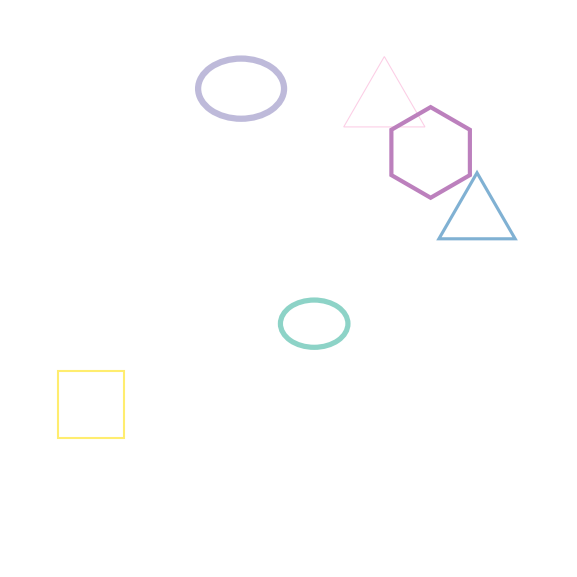[{"shape": "oval", "thickness": 2.5, "radius": 0.29, "center": [0.544, 0.439]}, {"shape": "oval", "thickness": 3, "radius": 0.37, "center": [0.417, 0.846]}, {"shape": "triangle", "thickness": 1.5, "radius": 0.38, "center": [0.826, 0.624]}, {"shape": "triangle", "thickness": 0.5, "radius": 0.41, "center": [0.666, 0.82]}, {"shape": "hexagon", "thickness": 2, "radius": 0.39, "center": [0.746, 0.735]}, {"shape": "square", "thickness": 1, "radius": 0.29, "center": [0.158, 0.299]}]